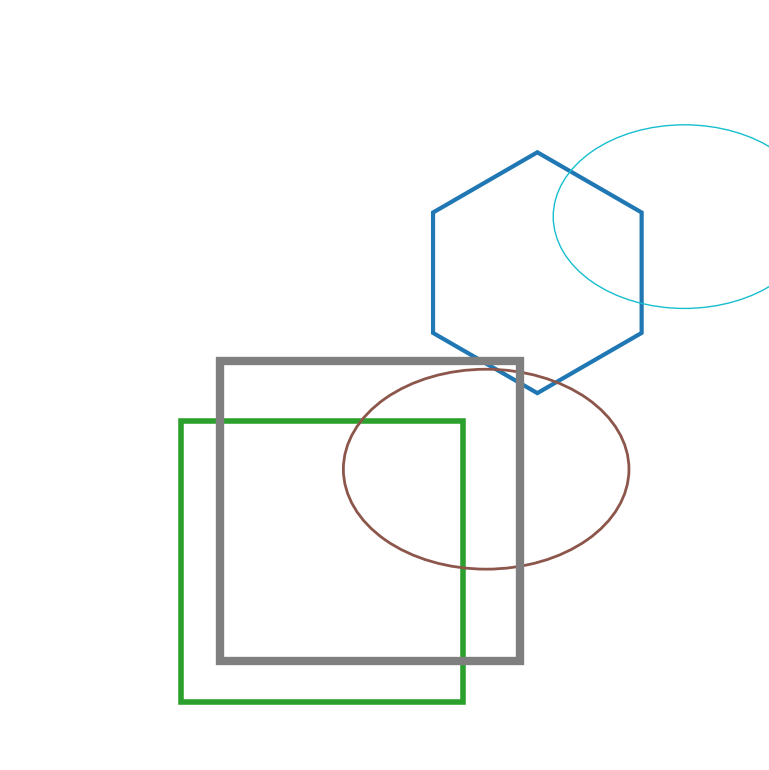[{"shape": "hexagon", "thickness": 1.5, "radius": 0.78, "center": [0.698, 0.646]}, {"shape": "square", "thickness": 2, "radius": 0.91, "center": [0.418, 0.271]}, {"shape": "oval", "thickness": 1, "radius": 0.93, "center": [0.631, 0.391]}, {"shape": "square", "thickness": 3, "radius": 0.97, "center": [0.481, 0.336]}, {"shape": "oval", "thickness": 0.5, "radius": 0.85, "center": [0.889, 0.719]}]